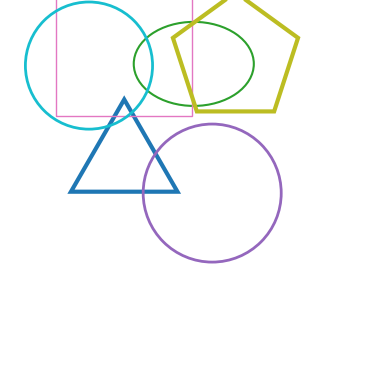[{"shape": "triangle", "thickness": 3, "radius": 0.8, "center": [0.323, 0.582]}, {"shape": "oval", "thickness": 1.5, "radius": 0.78, "center": [0.503, 0.834]}, {"shape": "circle", "thickness": 2, "radius": 0.9, "center": [0.551, 0.499]}, {"shape": "square", "thickness": 1, "radius": 0.88, "center": [0.322, 0.876]}, {"shape": "pentagon", "thickness": 3, "radius": 0.85, "center": [0.612, 0.849]}, {"shape": "circle", "thickness": 2, "radius": 0.83, "center": [0.231, 0.83]}]